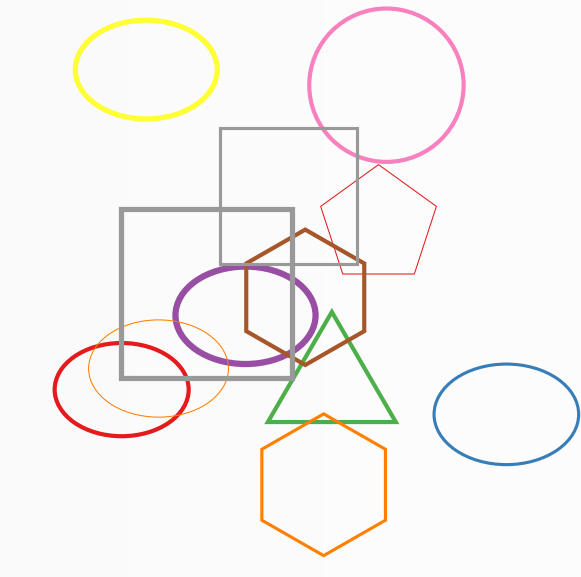[{"shape": "pentagon", "thickness": 0.5, "radius": 0.52, "center": [0.651, 0.609]}, {"shape": "oval", "thickness": 2, "radius": 0.58, "center": [0.209, 0.324]}, {"shape": "oval", "thickness": 1.5, "radius": 0.62, "center": [0.871, 0.282]}, {"shape": "triangle", "thickness": 2, "radius": 0.64, "center": [0.571, 0.332]}, {"shape": "oval", "thickness": 3, "radius": 0.6, "center": [0.422, 0.453]}, {"shape": "oval", "thickness": 0.5, "radius": 0.6, "center": [0.273, 0.361]}, {"shape": "hexagon", "thickness": 1.5, "radius": 0.61, "center": [0.557, 0.16]}, {"shape": "oval", "thickness": 2.5, "radius": 0.61, "center": [0.252, 0.879]}, {"shape": "hexagon", "thickness": 2, "radius": 0.59, "center": [0.525, 0.484]}, {"shape": "circle", "thickness": 2, "radius": 0.66, "center": [0.665, 0.852]}, {"shape": "square", "thickness": 1.5, "radius": 0.59, "center": [0.496, 0.66]}, {"shape": "square", "thickness": 2.5, "radius": 0.73, "center": [0.355, 0.491]}]